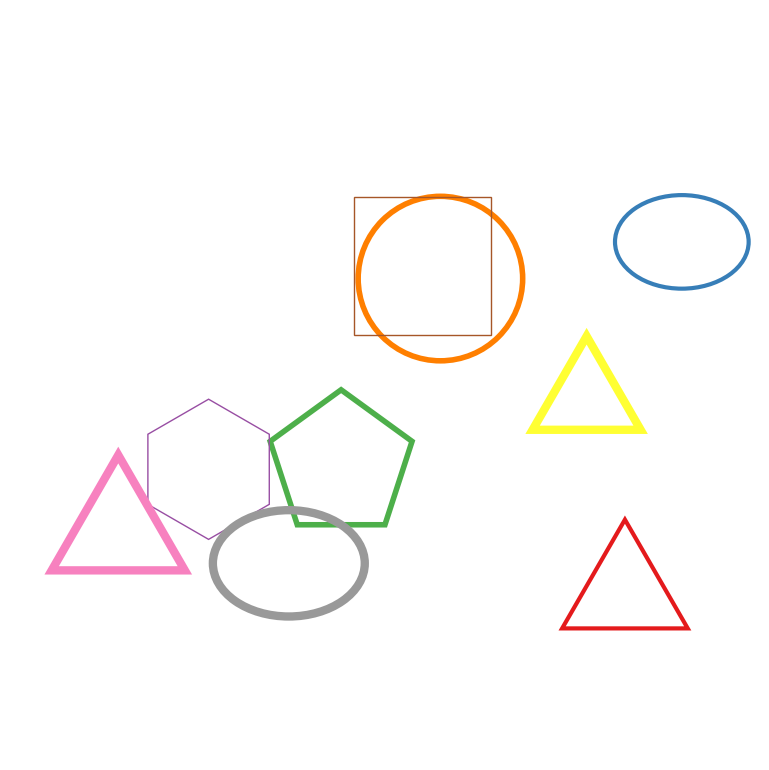[{"shape": "triangle", "thickness": 1.5, "radius": 0.47, "center": [0.812, 0.231]}, {"shape": "oval", "thickness": 1.5, "radius": 0.43, "center": [0.885, 0.686]}, {"shape": "pentagon", "thickness": 2, "radius": 0.48, "center": [0.443, 0.397]}, {"shape": "hexagon", "thickness": 0.5, "radius": 0.46, "center": [0.271, 0.391]}, {"shape": "circle", "thickness": 2, "radius": 0.53, "center": [0.572, 0.638]}, {"shape": "triangle", "thickness": 3, "radius": 0.41, "center": [0.762, 0.482]}, {"shape": "square", "thickness": 0.5, "radius": 0.45, "center": [0.549, 0.654]}, {"shape": "triangle", "thickness": 3, "radius": 0.5, "center": [0.154, 0.309]}, {"shape": "oval", "thickness": 3, "radius": 0.49, "center": [0.375, 0.268]}]